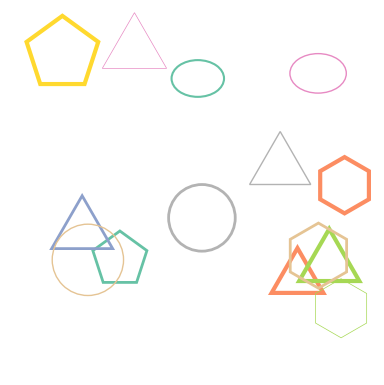[{"shape": "oval", "thickness": 1.5, "radius": 0.34, "center": [0.514, 0.796]}, {"shape": "pentagon", "thickness": 2, "radius": 0.37, "center": [0.311, 0.326]}, {"shape": "hexagon", "thickness": 3, "radius": 0.37, "center": [0.895, 0.519]}, {"shape": "triangle", "thickness": 3, "radius": 0.39, "center": [0.773, 0.278]}, {"shape": "triangle", "thickness": 2, "radius": 0.46, "center": [0.213, 0.4]}, {"shape": "triangle", "thickness": 0.5, "radius": 0.48, "center": [0.349, 0.871]}, {"shape": "oval", "thickness": 1, "radius": 0.37, "center": [0.826, 0.809]}, {"shape": "triangle", "thickness": 3, "radius": 0.45, "center": [0.855, 0.315]}, {"shape": "hexagon", "thickness": 0.5, "radius": 0.38, "center": [0.886, 0.199]}, {"shape": "pentagon", "thickness": 3, "radius": 0.49, "center": [0.162, 0.861]}, {"shape": "circle", "thickness": 1, "radius": 0.46, "center": [0.228, 0.325]}, {"shape": "hexagon", "thickness": 2, "radius": 0.42, "center": [0.827, 0.336]}, {"shape": "circle", "thickness": 2, "radius": 0.43, "center": [0.524, 0.434]}, {"shape": "triangle", "thickness": 1, "radius": 0.46, "center": [0.728, 0.567]}]